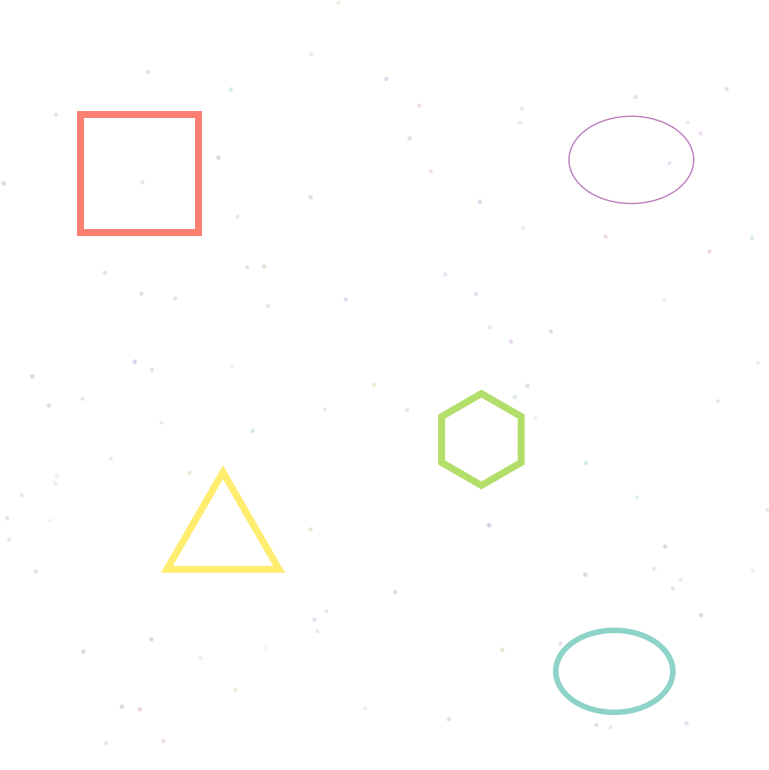[{"shape": "oval", "thickness": 2, "radius": 0.38, "center": [0.798, 0.128]}, {"shape": "square", "thickness": 2.5, "radius": 0.38, "center": [0.181, 0.775]}, {"shape": "hexagon", "thickness": 2.5, "radius": 0.3, "center": [0.625, 0.429]}, {"shape": "oval", "thickness": 0.5, "radius": 0.4, "center": [0.82, 0.792]}, {"shape": "triangle", "thickness": 2.5, "radius": 0.42, "center": [0.29, 0.303]}]